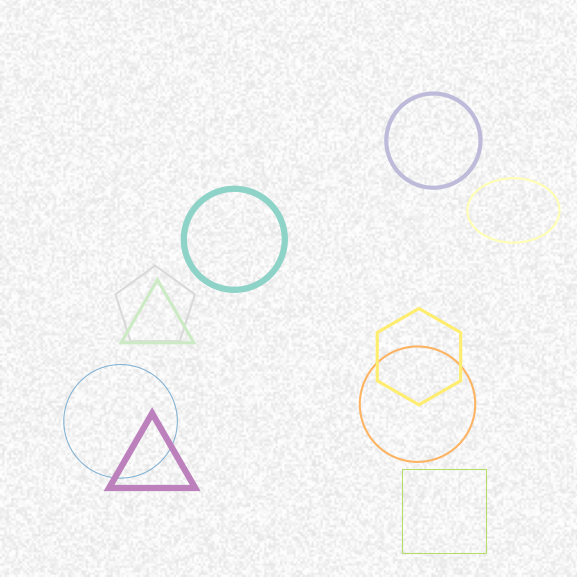[{"shape": "circle", "thickness": 3, "radius": 0.44, "center": [0.406, 0.585]}, {"shape": "oval", "thickness": 1, "radius": 0.4, "center": [0.889, 0.635]}, {"shape": "circle", "thickness": 2, "radius": 0.41, "center": [0.75, 0.756]}, {"shape": "circle", "thickness": 0.5, "radius": 0.49, "center": [0.209, 0.27]}, {"shape": "circle", "thickness": 1, "radius": 0.5, "center": [0.723, 0.299]}, {"shape": "square", "thickness": 0.5, "radius": 0.36, "center": [0.769, 0.114]}, {"shape": "pentagon", "thickness": 1, "radius": 0.36, "center": [0.269, 0.467]}, {"shape": "triangle", "thickness": 3, "radius": 0.43, "center": [0.263, 0.197]}, {"shape": "triangle", "thickness": 1.5, "radius": 0.36, "center": [0.273, 0.442]}, {"shape": "hexagon", "thickness": 1.5, "radius": 0.42, "center": [0.725, 0.382]}]